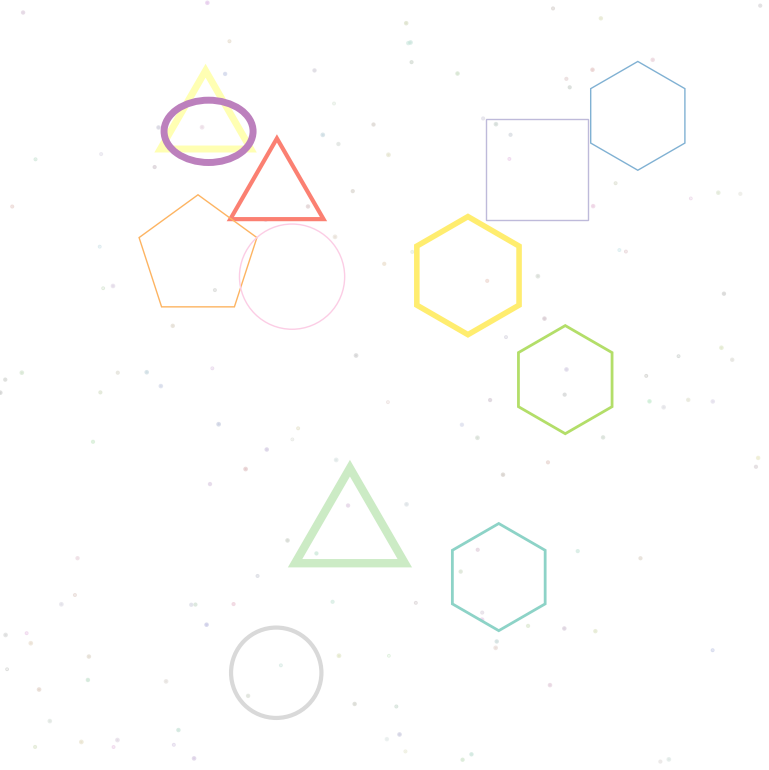[{"shape": "hexagon", "thickness": 1, "radius": 0.35, "center": [0.648, 0.251]}, {"shape": "triangle", "thickness": 2.5, "radius": 0.34, "center": [0.267, 0.84]}, {"shape": "square", "thickness": 0.5, "radius": 0.33, "center": [0.698, 0.78]}, {"shape": "triangle", "thickness": 1.5, "radius": 0.35, "center": [0.36, 0.75]}, {"shape": "hexagon", "thickness": 0.5, "radius": 0.35, "center": [0.828, 0.85]}, {"shape": "pentagon", "thickness": 0.5, "radius": 0.4, "center": [0.257, 0.667]}, {"shape": "hexagon", "thickness": 1, "radius": 0.35, "center": [0.734, 0.507]}, {"shape": "circle", "thickness": 0.5, "radius": 0.34, "center": [0.379, 0.641]}, {"shape": "circle", "thickness": 1.5, "radius": 0.29, "center": [0.359, 0.126]}, {"shape": "oval", "thickness": 2.5, "radius": 0.29, "center": [0.271, 0.829]}, {"shape": "triangle", "thickness": 3, "radius": 0.41, "center": [0.454, 0.31]}, {"shape": "hexagon", "thickness": 2, "radius": 0.38, "center": [0.608, 0.642]}]